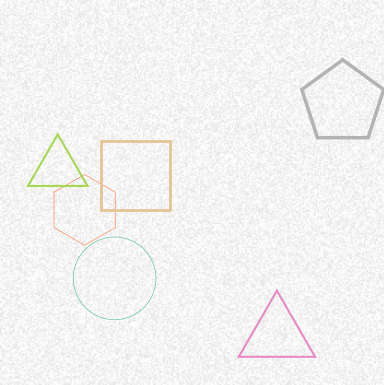[{"shape": "circle", "thickness": 0.5, "radius": 0.54, "center": [0.298, 0.277]}, {"shape": "hexagon", "thickness": 0.5, "radius": 0.46, "center": [0.22, 0.455]}, {"shape": "triangle", "thickness": 1.5, "radius": 0.57, "center": [0.719, 0.13]}, {"shape": "triangle", "thickness": 1.5, "radius": 0.45, "center": [0.15, 0.562]}, {"shape": "square", "thickness": 2, "radius": 0.45, "center": [0.352, 0.545]}, {"shape": "pentagon", "thickness": 2.5, "radius": 0.56, "center": [0.89, 0.733]}]